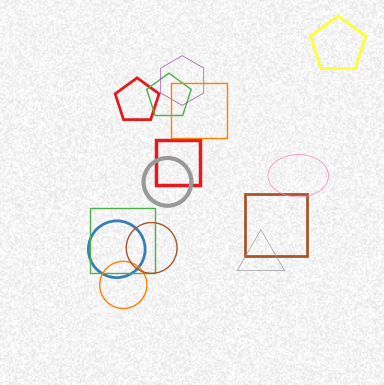[{"shape": "pentagon", "thickness": 2, "radius": 0.3, "center": [0.356, 0.738]}, {"shape": "square", "thickness": 2.5, "radius": 0.29, "center": [0.463, 0.578]}, {"shape": "circle", "thickness": 2, "radius": 0.37, "center": [0.303, 0.353]}, {"shape": "pentagon", "thickness": 1, "radius": 0.3, "center": [0.439, 0.749]}, {"shape": "square", "thickness": 1, "radius": 0.42, "center": [0.317, 0.374]}, {"shape": "hexagon", "thickness": 0.5, "radius": 0.32, "center": [0.473, 0.791]}, {"shape": "square", "thickness": 1, "radius": 0.36, "center": [0.517, 0.714]}, {"shape": "circle", "thickness": 1, "radius": 0.31, "center": [0.32, 0.26]}, {"shape": "pentagon", "thickness": 2, "radius": 0.38, "center": [0.878, 0.883]}, {"shape": "square", "thickness": 2, "radius": 0.4, "center": [0.716, 0.416]}, {"shape": "circle", "thickness": 1, "radius": 0.33, "center": [0.394, 0.356]}, {"shape": "oval", "thickness": 0.5, "radius": 0.39, "center": [0.775, 0.543]}, {"shape": "circle", "thickness": 3, "radius": 0.31, "center": [0.435, 0.528]}, {"shape": "triangle", "thickness": 0.5, "radius": 0.36, "center": [0.678, 0.332]}]